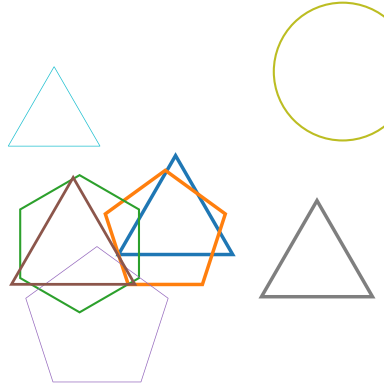[{"shape": "triangle", "thickness": 2.5, "radius": 0.86, "center": [0.456, 0.425]}, {"shape": "pentagon", "thickness": 2.5, "radius": 0.82, "center": [0.429, 0.394]}, {"shape": "hexagon", "thickness": 1.5, "radius": 0.89, "center": [0.207, 0.367]}, {"shape": "pentagon", "thickness": 0.5, "radius": 0.97, "center": [0.252, 0.165]}, {"shape": "triangle", "thickness": 2, "radius": 0.92, "center": [0.19, 0.354]}, {"shape": "triangle", "thickness": 2.5, "radius": 0.83, "center": [0.823, 0.313]}, {"shape": "circle", "thickness": 1.5, "radius": 0.89, "center": [0.89, 0.814]}, {"shape": "triangle", "thickness": 0.5, "radius": 0.69, "center": [0.141, 0.689]}]